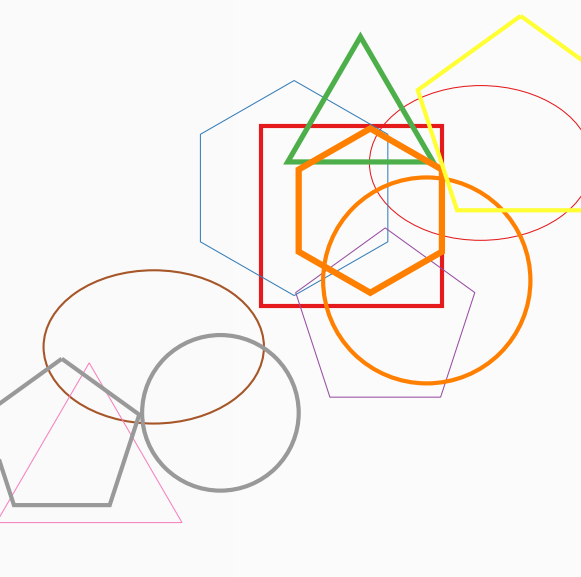[{"shape": "square", "thickness": 2, "radius": 0.78, "center": [0.605, 0.625]}, {"shape": "oval", "thickness": 0.5, "radius": 0.96, "center": [0.827, 0.717]}, {"shape": "hexagon", "thickness": 0.5, "radius": 0.93, "center": [0.506, 0.674]}, {"shape": "triangle", "thickness": 2.5, "radius": 0.72, "center": [0.62, 0.791]}, {"shape": "pentagon", "thickness": 0.5, "radius": 0.81, "center": [0.663, 0.442]}, {"shape": "hexagon", "thickness": 3, "radius": 0.71, "center": [0.637, 0.634]}, {"shape": "circle", "thickness": 2, "radius": 0.89, "center": [0.734, 0.514]}, {"shape": "pentagon", "thickness": 2, "radius": 0.93, "center": [0.896, 0.786]}, {"shape": "oval", "thickness": 1, "radius": 0.95, "center": [0.265, 0.398]}, {"shape": "triangle", "thickness": 0.5, "radius": 0.92, "center": [0.153, 0.186]}, {"shape": "pentagon", "thickness": 2, "radius": 0.7, "center": [0.106, 0.238]}, {"shape": "circle", "thickness": 2, "radius": 0.67, "center": [0.379, 0.284]}]